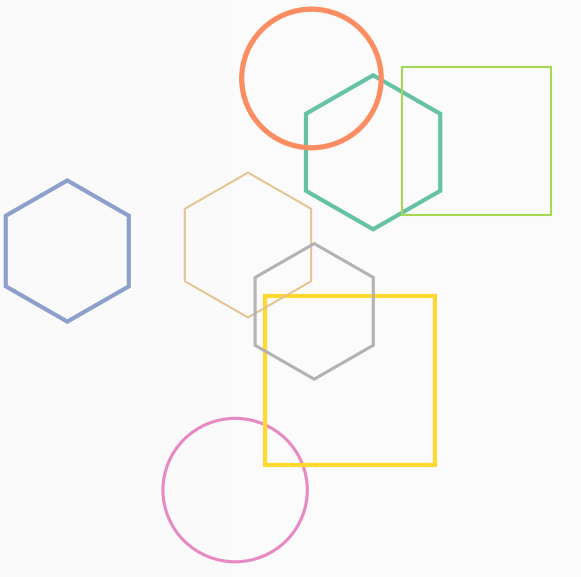[{"shape": "hexagon", "thickness": 2, "radius": 0.67, "center": [0.642, 0.735]}, {"shape": "circle", "thickness": 2.5, "radius": 0.6, "center": [0.536, 0.863]}, {"shape": "hexagon", "thickness": 2, "radius": 0.61, "center": [0.116, 0.564]}, {"shape": "circle", "thickness": 1.5, "radius": 0.62, "center": [0.405, 0.151]}, {"shape": "square", "thickness": 1, "radius": 0.64, "center": [0.82, 0.755]}, {"shape": "square", "thickness": 2, "radius": 0.73, "center": [0.601, 0.341]}, {"shape": "hexagon", "thickness": 1, "radius": 0.63, "center": [0.427, 0.575]}, {"shape": "hexagon", "thickness": 1.5, "radius": 0.59, "center": [0.541, 0.46]}]